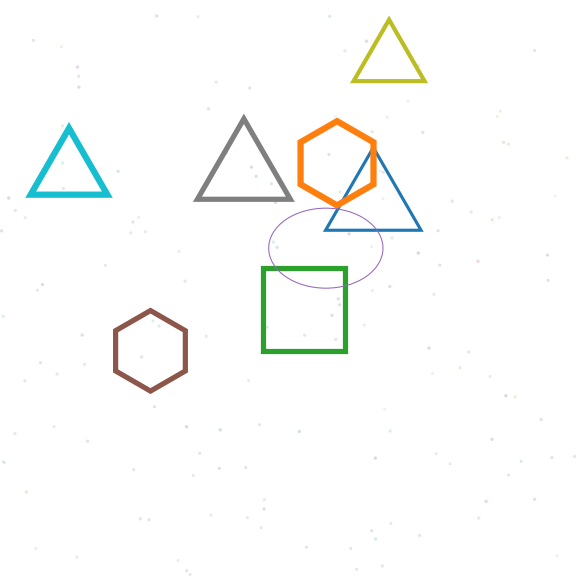[{"shape": "triangle", "thickness": 1.5, "radius": 0.48, "center": [0.646, 0.648]}, {"shape": "hexagon", "thickness": 3, "radius": 0.36, "center": [0.584, 0.716]}, {"shape": "square", "thickness": 2.5, "radius": 0.36, "center": [0.526, 0.463]}, {"shape": "oval", "thickness": 0.5, "radius": 0.49, "center": [0.564, 0.569]}, {"shape": "hexagon", "thickness": 2.5, "radius": 0.35, "center": [0.261, 0.392]}, {"shape": "triangle", "thickness": 2.5, "radius": 0.46, "center": [0.422, 0.701]}, {"shape": "triangle", "thickness": 2, "radius": 0.35, "center": [0.674, 0.894]}, {"shape": "triangle", "thickness": 3, "radius": 0.38, "center": [0.12, 0.7]}]